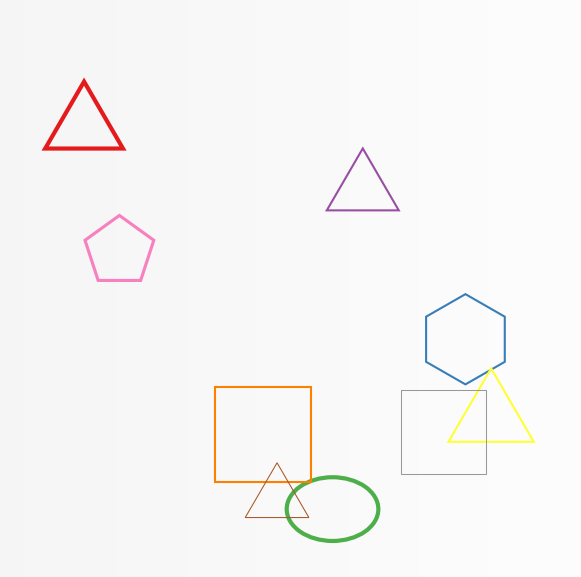[{"shape": "triangle", "thickness": 2, "radius": 0.39, "center": [0.145, 0.781]}, {"shape": "hexagon", "thickness": 1, "radius": 0.39, "center": [0.801, 0.412]}, {"shape": "oval", "thickness": 2, "radius": 0.39, "center": [0.572, 0.118]}, {"shape": "triangle", "thickness": 1, "radius": 0.36, "center": [0.624, 0.671]}, {"shape": "square", "thickness": 1, "radius": 0.41, "center": [0.453, 0.246]}, {"shape": "triangle", "thickness": 1, "radius": 0.42, "center": [0.845, 0.276]}, {"shape": "triangle", "thickness": 0.5, "radius": 0.32, "center": [0.477, 0.135]}, {"shape": "pentagon", "thickness": 1.5, "radius": 0.31, "center": [0.205, 0.564]}, {"shape": "square", "thickness": 0.5, "radius": 0.37, "center": [0.764, 0.251]}]